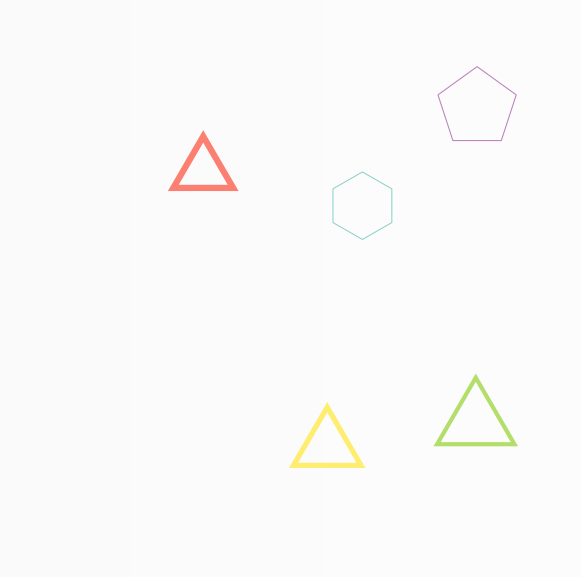[{"shape": "hexagon", "thickness": 0.5, "radius": 0.29, "center": [0.623, 0.643]}, {"shape": "triangle", "thickness": 3, "radius": 0.3, "center": [0.35, 0.703]}, {"shape": "triangle", "thickness": 2, "radius": 0.38, "center": [0.819, 0.268]}, {"shape": "pentagon", "thickness": 0.5, "radius": 0.35, "center": [0.821, 0.813]}, {"shape": "triangle", "thickness": 2.5, "radius": 0.34, "center": [0.563, 0.227]}]